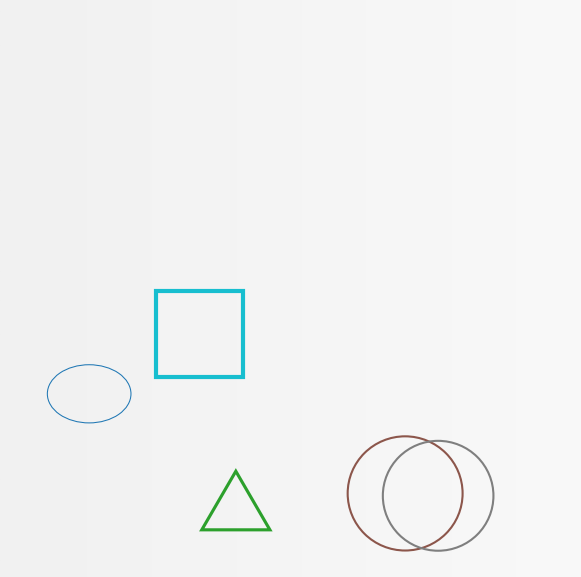[{"shape": "oval", "thickness": 0.5, "radius": 0.36, "center": [0.153, 0.317]}, {"shape": "triangle", "thickness": 1.5, "radius": 0.34, "center": [0.406, 0.116]}, {"shape": "circle", "thickness": 1, "radius": 0.49, "center": [0.697, 0.145]}, {"shape": "circle", "thickness": 1, "radius": 0.48, "center": [0.754, 0.141]}, {"shape": "square", "thickness": 2, "radius": 0.37, "center": [0.343, 0.421]}]